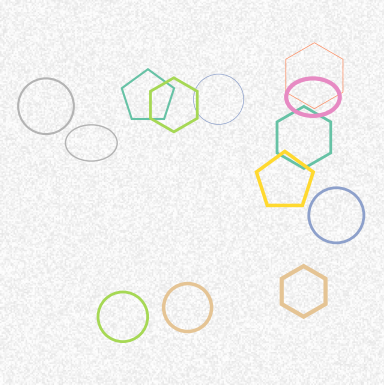[{"shape": "hexagon", "thickness": 2, "radius": 0.4, "center": [0.789, 0.643]}, {"shape": "pentagon", "thickness": 1.5, "radius": 0.36, "center": [0.384, 0.749]}, {"shape": "hexagon", "thickness": 0.5, "radius": 0.43, "center": [0.817, 0.803]}, {"shape": "circle", "thickness": 0.5, "radius": 0.33, "center": [0.568, 0.742]}, {"shape": "circle", "thickness": 2, "radius": 0.36, "center": [0.874, 0.441]}, {"shape": "oval", "thickness": 3, "radius": 0.35, "center": [0.813, 0.748]}, {"shape": "hexagon", "thickness": 2, "radius": 0.35, "center": [0.452, 0.728]}, {"shape": "circle", "thickness": 2, "radius": 0.32, "center": [0.319, 0.177]}, {"shape": "pentagon", "thickness": 2.5, "radius": 0.39, "center": [0.74, 0.529]}, {"shape": "circle", "thickness": 2.5, "radius": 0.31, "center": [0.487, 0.201]}, {"shape": "hexagon", "thickness": 3, "radius": 0.33, "center": [0.789, 0.243]}, {"shape": "circle", "thickness": 1.5, "radius": 0.36, "center": [0.119, 0.724]}, {"shape": "oval", "thickness": 1, "radius": 0.34, "center": [0.237, 0.629]}]